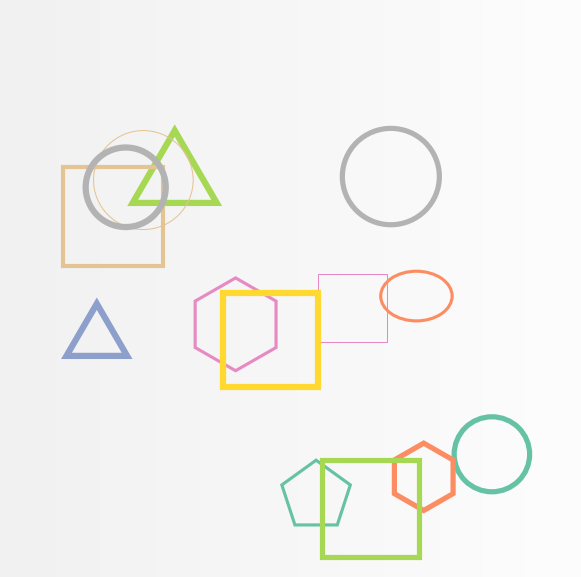[{"shape": "circle", "thickness": 2.5, "radius": 0.32, "center": [0.846, 0.212]}, {"shape": "pentagon", "thickness": 1.5, "radius": 0.31, "center": [0.544, 0.14]}, {"shape": "hexagon", "thickness": 2.5, "radius": 0.29, "center": [0.729, 0.173]}, {"shape": "oval", "thickness": 1.5, "radius": 0.31, "center": [0.716, 0.486]}, {"shape": "triangle", "thickness": 3, "radius": 0.3, "center": [0.167, 0.413]}, {"shape": "hexagon", "thickness": 1.5, "radius": 0.4, "center": [0.405, 0.438]}, {"shape": "square", "thickness": 0.5, "radius": 0.3, "center": [0.606, 0.466]}, {"shape": "triangle", "thickness": 3, "radius": 0.42, "center": [0.301, 0.69]}, {"shape": "square", "thickness": 2.5, "radius": 0.42, "center": [0.637, 0.118]}, {"shape": "square", "thickness": 3, "radius": 0.41, "center": [0.465, 0.41]}, {"shape": "circle", "thickness": 0.5, "radius": 0.43, "center": [0.247, 0.687]}, {"shape": "square", "thickness": 2, "radius": 0.43, "center": [0.194, 0.625]}, {"shape": "circle", "thickness": 3, "radius": 0.34, "center": [0.216, 0.675]}, {"shape": "circle", "thickness": 2.5, "radius": 0.42, "center": [0.672, 0.693]}]